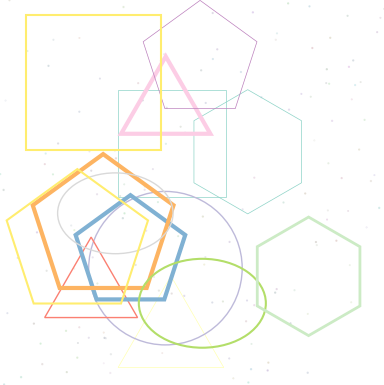[{"shape": "square", "thickness": 0.5, "radius": 0.7, "center": [0.446, 0.627]}, {"shape": "hexagon", "thickness": 0.5, "radius": 0.81, "center": [0.643, 0.606]}, {"shape": "triangle", "thickness": 0.5, "radius": 0.79, "center": [0.444, 0.125]}, {"shape": "circle", "thickness": 1, "radius": 1.0, "center": [0.43, 0.303]}, {"shape": "triangle", "thickness": 1, "radius": 0.7, "center": [0.237, 0.245]}, {"shape": "pentagon", "thickness": 3, "radius": 0.75, "center": [0.339, 0.343]}, {"shape": "pentagon", "thickness": 3, "radius": 0.96, "center": [0.268, 0.408]}, {"shape": "oval", "thickness": 1.5, "radius": 0.82, "center": [0.526, 0.212]}, {"shape": "triangle", "thickness": 3, "radius": 0.67, "center": [0.43, 0.719]}, {"shape": "oval", "thickness": 1, "radius": 0.75, "center": [0.3, 0.446]}, {"shape": "pentagon", "thickness": 0.5, "radius": 0.78, "center": [0.52, 0.844]}, {"shape": "hexagon", "thickness": 2, "radius": 0.77, "center": [0.802, 0.282]}, {"shape": "square", "thickness": 1.5, "radius": 0.88, "center": [0.243, 0.785]}, {"shape": "pentagon", "thickness": 1.5, "radius": 0.97, "center": [0.201, 0.368]}]